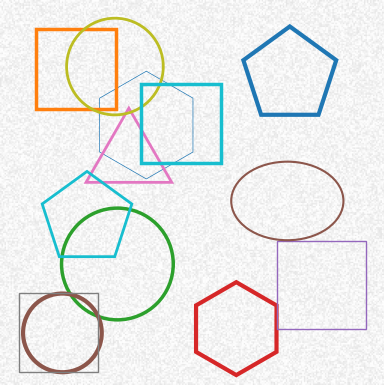[{"shape": "pentagon", "thickness": 3, "radius": 0.63, "center": [0.753, 0.804]}, {"shape": "hexagon", "thickness": 0.5, "radius": 0.7, "center": [0.38, 0.675]}, {"shape": "square", "thickness": 2.5, "radius": 0.52, "center": [0.198, 0.821]}, {"shape": "circle", "thickness": 2.5, "radius": 0.73, "center": [0.305, 0.314]}, {"shape": "hexagon", "thickness": 3, "radius": 0.6, "center": [0.614, 0.146]}, {"shape": "square", "thickness": 1, "radius": 0.58, "center": [0.836, 0.26]}, {"shape": "circle", "thickness": 3, "radius": 0.51, "center": [0.162, 0.135]}, {"shape": "oval", "thickness": 1.5, "radius": 0.73, "center": [0.746, 0.478]}, {"shape": "triangle", "thickness": 2, "radius": 0.64, "center": [0.335, 0.591]}, {"shape": "square", "thickness": 1, "radius": 0.51, "center": [0.152, 0.137]}, {"shape": "circle", "thickness": 2, "radius": 0.63, "center": [0.299, 0.827]}, {"shape": "square", "thickness": 2.5, "radius": 0.52, "center": [0.47, 0.68]}, {"shape": "pentagon", "thickness": 2, "radius": 0.61, "center": [0.226, 0.432]}]